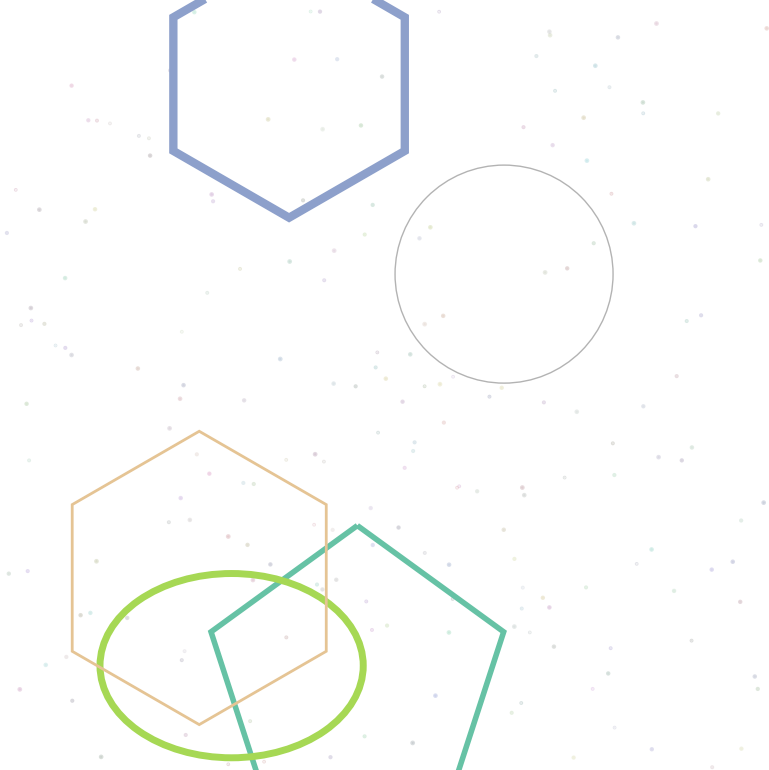[{"shape": "pentagon", "thickness": 2, "radius": 1.0, "center": [0.464, 0.118]}, {"shape": "hexagon", "thickness": 3, "radius": 0.87, "center": [0.375, 0.891]}, {"shape": "oval", "thickness": 2.5, "radius": 0.85, "center": [0.301, 0.136]}, {"shape": "hexagon", "thickness": 1, "radius": 0.95, "center": [0.259, 0.249]}, {"shape": "circle", "thickness": 0.5, "radius": 0.71, "center": [0.655, 0.644]}]